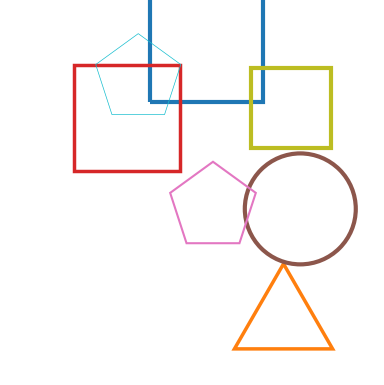[{"shape": "square", "thickness": 3, "radius": 0.73, "center": [0.536, 0.882]}, {"shape": "triangle", "thickness": 2.5, "radius": 0.74, "center": [0.736, 0.167]}, {"shape": "square", "thickness": 2.5, "radius": 0.69, "center": [0.33, 0.693]}, {"shape": "circle", "thickness": 3, "radius": 0.72, "center": [0.78, 0.457]}, {"shape": "pentagon", "thickness": 1.5, "radius": 0.58, "center": [0.553, 0.463]}, {"shape": "square", "thickness": 3, "radius": 0.52, "center": [0.756, 0.719]}, {"shape": "pentagon", "thickness": 0.5, "radius": 0.58, "center": [0.359, 0.796]}]